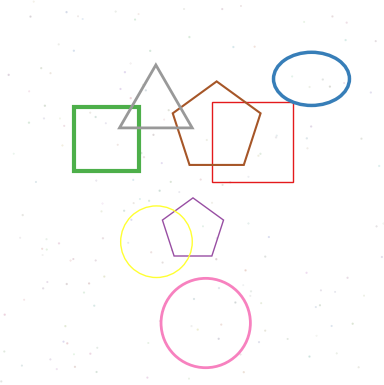[{"shape": "square", "thickness": 1, "radius": 0.52, "center": [0.656, 0.63]}, {"shape": "oval", "thickness": 2.5, "radius": 0.49, "center": [0.809, 0.795]}, {"shape": "square", "thickness": 3, "radius": 0.42, "center": [0.277, 0.639]}, {"shape": "pentagon", "thickness": 1, "radius": 0.42, "center": [0.501, 0.403]}, {"shape": "circle", "thickness": 1, "radius": 0.46, "center": [0.406, 0.372]}, {"shape": "pentagon", "thickness": 1.5, "radius": 0.6, "center": [0.563, 0.669]}, {"shape": "circle", "thickness": 2, "radius": 0.58, "center": [0.534, 0.161]}, {"shape": "triangle", "thickness": 2, "radius": 0.54, "center": [0.405, 0.722]}]